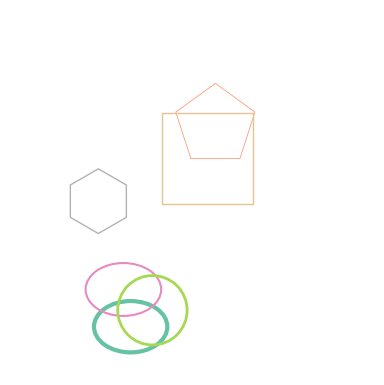[{"shape": "oval", "thickness": 3, "radius": 0.48, "center": [0.339, 0.151]}, {"shape": "pentagon", "thickness": 0.5, "radius": 0.54, "center": [0.559, 0.675]}, {"shape": "oval", "thickness": 1.5, "radius": 0.49, "center": [0.32, 0.248]}, {"shape": "circle", "thickness": 2, "radius": 0.45, "center": [0.396, 0.194]}, {"shape": "square", "thickness": 1, "radius": 0.59, "center": [0.539, 0.589]}, {"shape": "hexagon", "thickness": 1, "radius": 0.42, "center": [0.255, 0.477]}]